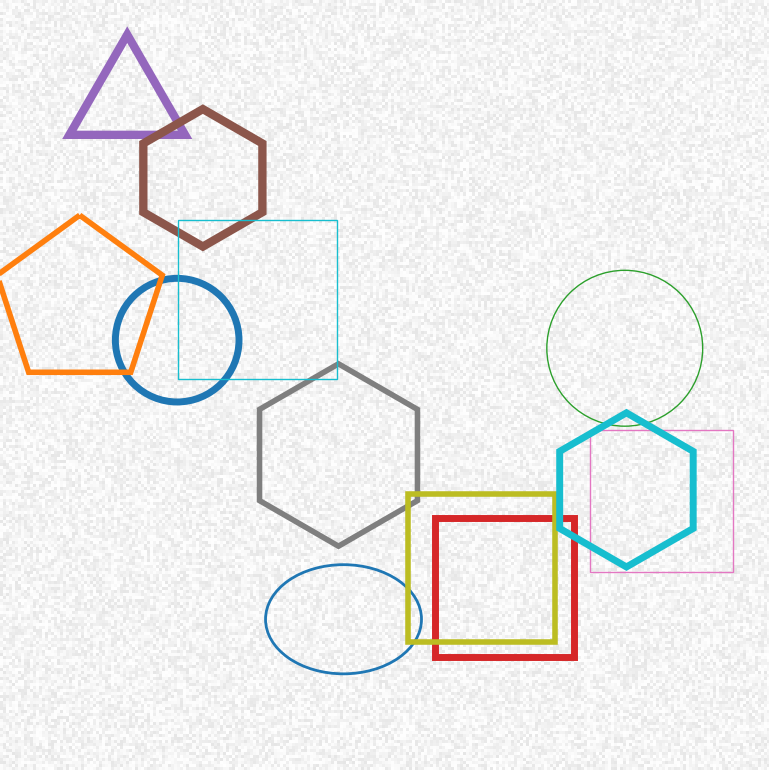[{"shape": "oval", "thickness": 1, "radius": 0.51, "center": [0.446, 0.196]}, {"shape": "circle", "thickness": 2.5, "radius": 0.4, "center": [0.23, 0.558]}, {"shape": "pentagon", "thickness": 2, "radius": 0.56, "center": [0.104, 0.608]}, {"shape": "circle", "thickness": 0.5, "radius": 0.51, "center": [0.811, 0.548]}, {"shape": "square", "thickness": 2.5, "radius": 0.45, "center": [0.655, 0.237]}, {"shape": "triangle", "thickness": 3, "radius": 0.43, "center": [0.165, 0.868]}, {"shape": "hexagon", "thickness": 3, "radius": 0.45, "center": [0.263, 0.769]}, {"shape": "square", "thickness": 0.5, "radius": 0.46, "center": [0.859, 0.35]}, {"shape": "hexagon", "thickness": 2, "radius": 0.59, "center": [0.44, 0.409]}, {"shape": "square", "thickness": 2, "radius": 0.48, "center": [0.625, 0.263]}, {"shape": "square", "thickness": 0.5, "radius": 0.51, "center": [0.334, 0.611]}, {"shape": "hexagon", "thickness": 2.5, "radius": 0.5, "center": [0.814, 0.364]}]